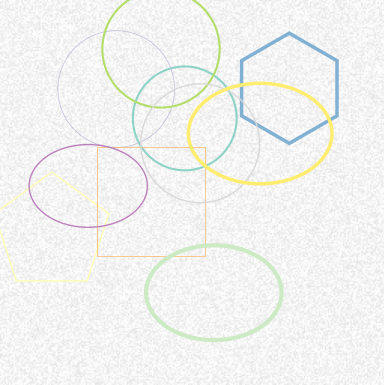[{"shape": "circle", "thickness": 1.5, "radius": 0.67, "center": [0.48, 0.692]}, {"shape": "pentagon", "thickness": 1, "radius": 0.78, "center": [0.134, 0.397]}, {"shape": "circle", "thickness": 0.5, "radius": 0.76, "center": [0.302, 0.769]}, {"shape": "hexagon", "thickness": 2.5, "radius": 0.72, "center": [0.751, 0.771]}, {"shape": "square", "thickness": 0.5, "radius": 0.7, "center": [0.393, 0.476]}, {"shape": "circle", "thickness": 1.5, "radius": 0.76, "center": [0.418, 0.873]}, {"shape": "circle", "thickness": 1, "radius": 0.77, "center": [0.52, 0.628]}, {"shape": "oval", "thickness": 1, "radius": 0.77, "center": [0.229, 0.517]}, {"shape": "oval", "thickness": 3, "radius": 0.88, "center": [0.555, 0.24]}, {"shape": "oval", "thickness": 2.5, "radius": 0.93, "center": [0.676, 0.653]}]